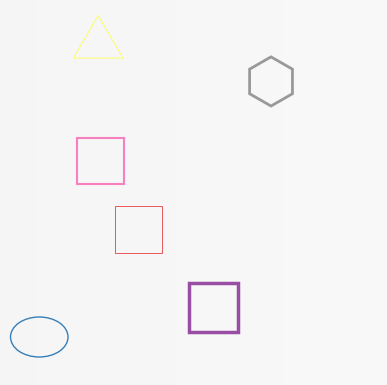[{"shape": "square", "thickness": 0.5, "radius": 0.3, "center": [0.358, 0.404]}, {"shape": "oval", "thickness": 1, "radius": 0.37, "center": [0.101, 0.125]}, {"shape": "square", "thickness": 2.5, "radius": 0.32, "center": [0.551, 0.202]}, {"shape": "triangle", "thickness": 0.5, "radius": 0.37, "center": [0.253, 0.886]}, {"shape": "square", "thickness": 1.5, "radius": 0.3, "center": [0.259, 0.581]}, {"shape": "hexagon", "thickness": 2, "radius": 0.32, "center": [0.699, 0.788]}]